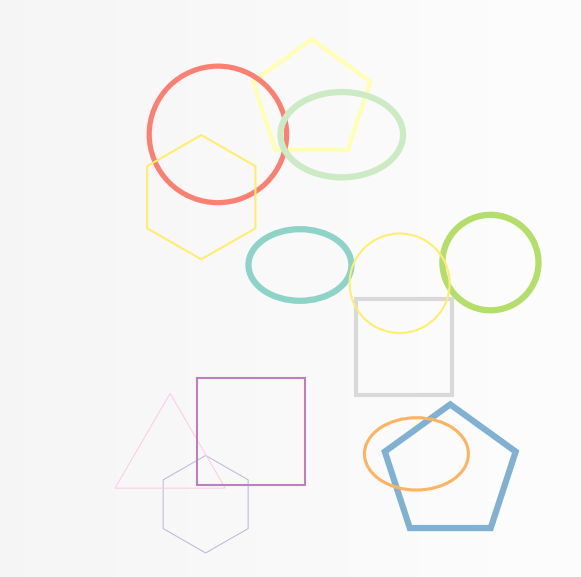[{"shape": "oval", "thickness": 3, "radius": 0.44, "center": [0.516, 0.54]}, {"shape": "pentagon", "thickness": 2, "radius": 0.53, "center": [0.536, 0.825]}, {"shape": "hexagon", "thickness": 0.5, "radius": 0.42, "center": [0.354, 0.126]}, {"shape": "circle", "thickness": 2.5, "radius": 0.59, "center": [0.375, 0.766]}, {"shape": "pentagon", "thickness": 3, "radius": 0.59, "center": [0.775, 0.18]}, {"shape": "oval", "thickness": 1.5, "radius": 0.45, "center": [0.716, 0.213]}, {"shape": "circle", "thickness": 3, "radius": 0.41, "center": [0.844, 0.544]}, {"shape": "triangle", "thickness": 0.5, "radius": 0.55, "center": [0.293, 0.209]}, {"shape": "square", "thickness": 2, "radius": 0.41, "center": [0.695, 0.398]}, {"shape": "square", "thickness": 1, "radius": 0.46, "center": [0.432, 0.252]}, {"shape": "oval", "thickness": 3, "radius": 0.53, "center": [0.588, 0.766]}, {"shape": "circle", "thickness": 1, "radius": 0.43, "center": [0.688, 0.509]}, {"shape": "hexagon", "thickness": 1, "radius": 0.54, "center": [0.346, 0.658]}]